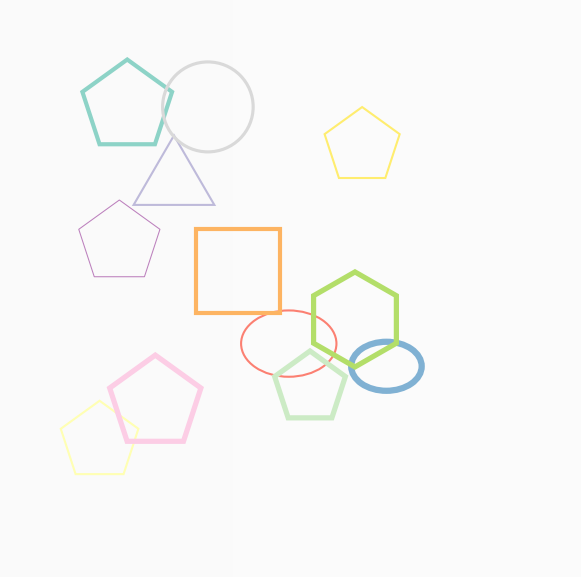[{"shape": "pentagon", "thickness": 2, "radius": 0.41, "center": [0.219, 0.815]}, {"shape": "pentagon", "thickness": 1, "radius": 0.35, "center": [0.171, 0.235]}, {"shape": "triangle", "thickness": 1, "radius": 0.4, "center": [0.299, 0.684]}, {"shape": "oval", "thickness": 1, "radius": 0.41, "center": [0.497, 0.404]}, {"shape": "oval", "thickness": 3, "radius": 0.3, "center": [0.665, 0.365]}, {"shape": "square", "thickness": 2, "radius": 0.36, "center": [0.409, 0.53]}, {"shape": "hexagon", "thickness": 2.5, "radius": 0.41, "center": [0.611, 0.446]}, {"shape": "pentagon", "thickness": 2.5, "radius": 0.41, "center": [0.267, 0.302]}, {"shape": "circle", "thickness": 1.5, "radius": 0.39, "center": [0.358, 0.814]}, {"shape": "pentagon", "thickness": 0.5, "radius": 0.37, "center": [0.205, 0.579]}, {"shape": "pentagon", "thickness": 2.5, "radius": 0.32, "center": [0.533, 0.327]}, {"shape": "pentagon", "thickness": 1, "radius": 0.34, "center": [0.623, 0.746]}]